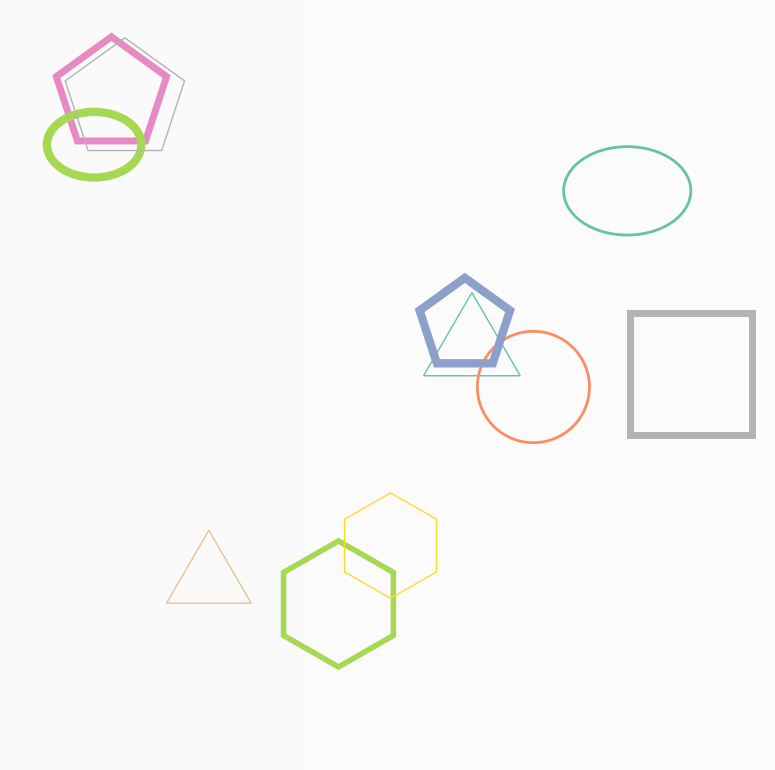[{"shape": "triangle", "thickness": 0.5, "radius": 0.36, "center": [0.609, 0.548]}, {"shape": "oval", "thickness": 1, "radius": 0.41, "center": [0.809, 0.752]}, {"shape": "circle", "thickness": 1, "radius": 0.36, "center": [0.688, 0.497]}, {"shape": "pentagon", "thickness": 3, "radius": 0.31, "center": [0.6, 0.578]}, {"shape": "pentagon", "thickness": 2.5, "radius": 0.37, "center": [0.144, 0.877]}, {"shape": "oval", "thickness": 3, "radius": 0.3, "center": [0.121, 0.812]}, {"shape": "hexagon", "thickness": 2, "radius": 0.41, "center": [0.437, 0.216]}, {"shape": "hexagon", "thickness": 0.5, "radius": 0.34, "center": [0.504, 0.291]}, {"shape": "triangle", "thickness": 0.5, "radius": 0.32, "center": [0.27, 0.248]}, {"shape": "square", "thickness": 2.5, "radius": 0.39, "center": [0.891, 0.514]}, {"shape": "pentagon", "thickness": 0.5, "radius": 0.4, "center": [0.161, 0.87]}]